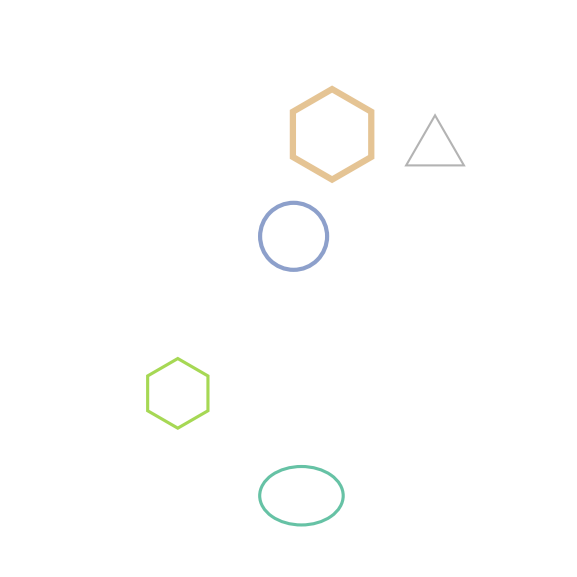[{"shape": "oval", "thickness": 1.5, "radius": 0.36, "center": [0.522, 0.141]}, {"shape": "circle", "thickness": 2, "radius": 0.29, "center": [0.508, 0.59]}, {"shape": "hexagon", "thickness": 1.5, "radius": 0.3, "center": [0.308, 0.318]}, {"shape": "hexagon", "thickness": 3, "radius": 0.39, "center": [0.575, 0.766]}, {"shape": "triangle", "thickness": 1, "radius": 0.29, "center": [0.753, 0.742]}]